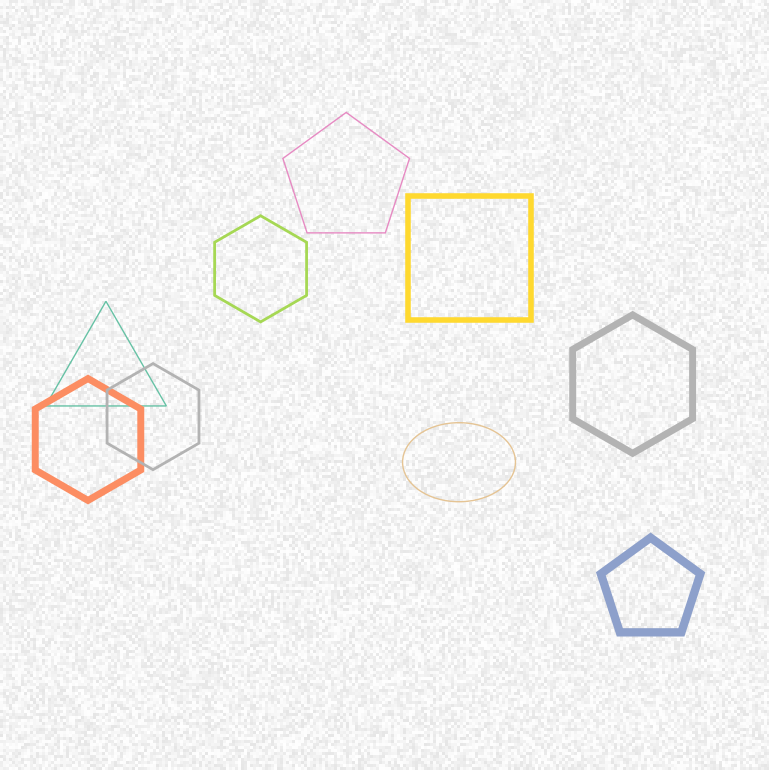[{"shape": "triangle", "thickness": 0.5, "radius": 0.45, "center": [0.138, 0.518]}, {"shape": "hexagon", "thickness": 2.5, "radius": 0.4, "center": [0.114, 0.429]}, {"shape": "pentagon", "thickness": 3, "radius": 0.34, "center": [0.845, 0.234]}, {"shape": "pentagon", "thickness": 0.5, "radius": 0.43, "center": [0.45, 0.768]}, {"shape": "hexagon", "thickness": 1, "radius": 0.34, "center": [0.338, 0.651]}, {"shape": "square", "thickness": 2, "radius": 0.4, "center": [0.609, 0.665]}, {"shape": "oval", "thickness": 0.5, "radius": 0.37, "center": [0.596, 0.4]}, {"shape": "hexagon", "thickness": 1, "radius": 0.34, "center": [0.199, 0.459]}, {"shape": "hexagon", "thickness": 2.5, "radius": 0.45, "center": [0.822, 0.501]}]